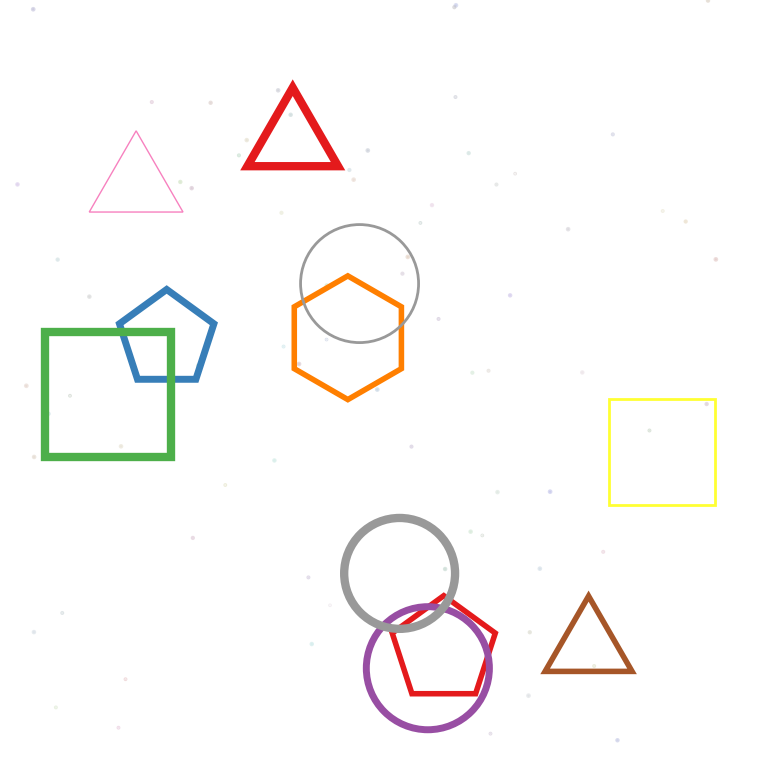[{"shape": "pentagon", "thickness": 2, "radius": 0.35, "center": [0.576, 0.156]}, {"shape": "triangle", "thickness": 3, "radius": 0.34, "center": [0.38, 0.818]}, {"shape": "pentagon", "thickness": 2.5, "radius": 0.32, "center": [0.216, 0.56]}, {"shape": "square", "thickness": 3, "radius": 0.41, "center": [0.14, 0.487]}, {"shape": "circle", "thickness": 2.5, "radius": 0.4, "center": [0.556, 0.132]}, {"shape": "hexagon", "thickness": 2, "radius": 0.4, "center": [0.452, 0.561]}, {"shape": "square", "thickness": 1, "radius": 0.34, "center": [0.86, 0.412]}, {"shape": "triangle", "thickness": 2, "radius": 0.33, "center": [0.764, 0.161]}, {"shape": "triangle", "thickness": 0.5, "radius": 0.35, "center": [0.177, 0.76]}, {"shape": "circle", "thickness": 1, "radius": 0.38, "center": [0.467, 0.632]}, {"shape": "circle", "thickness": 3, "radius": 0.36, "center": [0.519, 0.255]}]